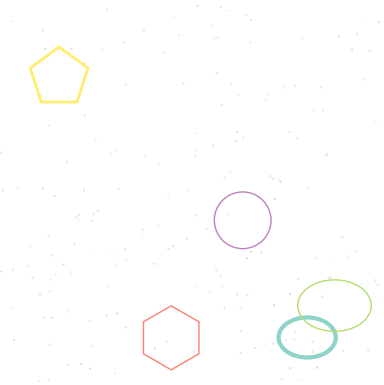[{"shape": "oval", "thickness": 3, "radius": 0.37, "center": [0.798, 0.123]}, {"shape": "hexagon", "thickness": 1, "radius": 0.42, "center": [0.445, 0.123]}, {"shape": "oval", "thickness": 1, "radius": 0.48, "center": [0.869, 0.206]}, {"shape": "circle", "thickness": 1, "radius": 0.37, "center": [0.63, 0.428]}, {"shape": "pentagon", "thickness": 2, "radius": 0.4, "center": [0.154, 0.799]}]